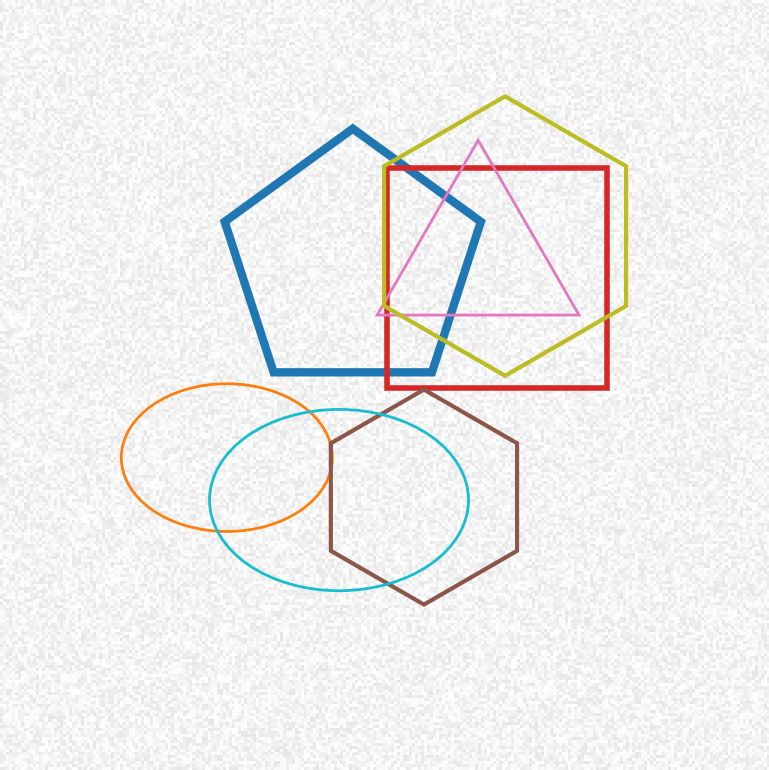[{"shape": "pentagon", "thickness": 3, "radius": 0.87, "center": [0.458, 0.658]}, {"shape": "oval", "thickness": 1, "radius": 0.69, "center": [0.295, 0.406]}, {"shape": "square", "thickness": 2, "radius": 0.71, "center": [0.645, 0.639]}, {"shape": "hexagon", "thickness": 1.5, "radius": 0.7, "center": [0.551, 0.354]}, {"shape": "triangle", "thickness": 1, "radius": 0.76, "center": [0.621, 0.666]}, {"shape": "hexagon", "thickness": 1.5, "radius": 0.91, "center": [0.656, 0.693]}, {"shape": "oval", "thickness": 1, "radius": 0.84, "center": [0.44, 0.351]}]